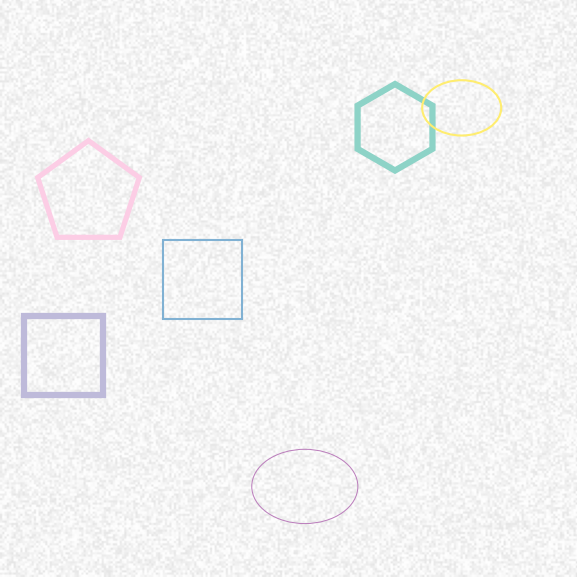[{"shape": "hexagon", "thickness": 3, "radius": 0.37, "center": [0.684, 0.779]}, {"shape": "square", "thickness": 3, "radius": 0.34, "center": [0.11, 0.384]}, {"shape": "square", "thickness": 1, "radius": 0.34, "center": [0.35, 0.516]}, {"shape": "pentagon", "thickness": 2.5, "radius": 0.46, "center": [0.153, 0.663]}, {"shape": "oval", "thickness": 0.5, "radius": 0.46, "center": [0.528, 0.157]}, {"shape": "oval", "thickness": 1, "radius": 0.34, "center": [0.799, 0.812]}]